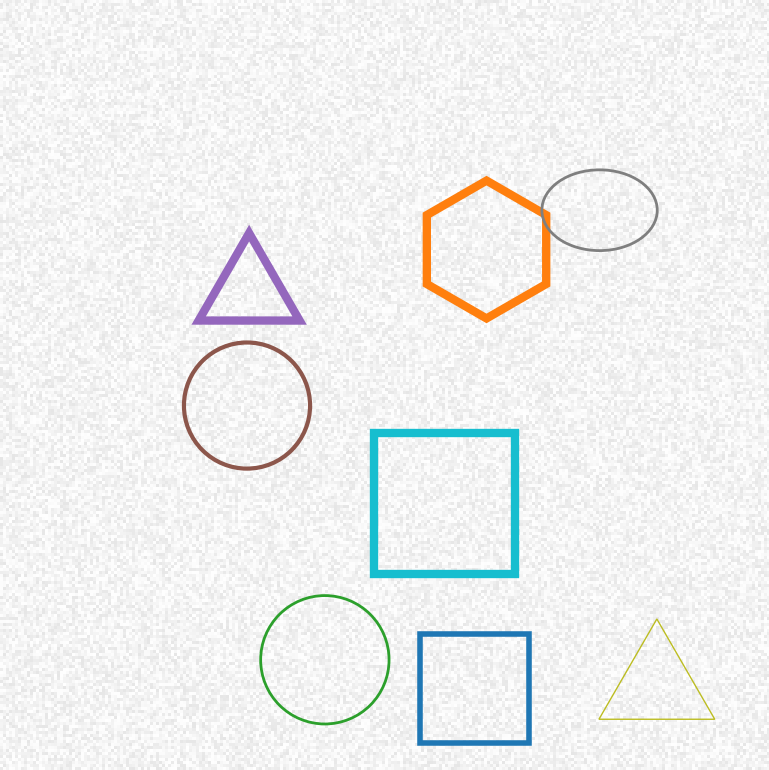[{"shape": "square", "thickness": 2, "radius": 0.36, "center": [0.616, 0.106]}, {"shape": "hexagon", "thickness": 3, "radius": 0.45, "center": [0.632, 0.676]}, {"shape": "circle", "thickness": 1, "radius": 0.42, "center": [0.422, 0.143]}, {"shape": "triangle", "thickness": 3, "radius": 0.38, "center": [0.324, 0.622]}, {"shape": "circle", "thickness": 1.5, "radius": 0.41, "center": [0.321, 0.473]}, {"shape": "oval", "thickness": 1, "radius": 0.37, "center": [0.779, 0.727]}, {"shape": "triangle", "thickness": 0.5, "radius": 0.43, "center": [0.853, 0.109]}, {"shape": "square", "thickness": 3, "radius": 0.46, "center": [0.578, 0.346]}]